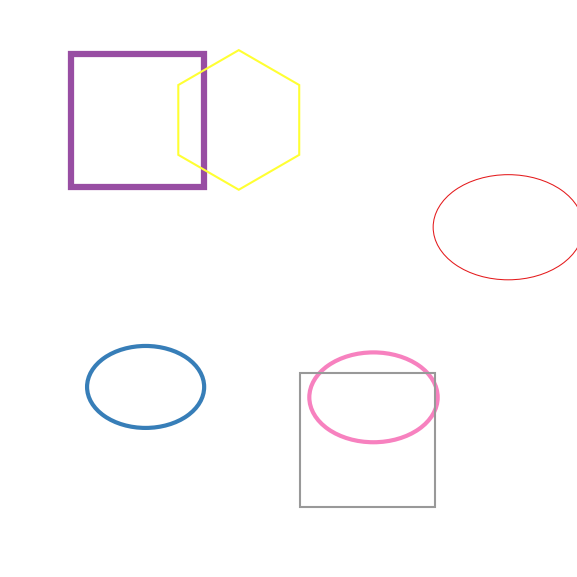[{"shape": "oval", "thickness": 0.5, "radius": 0.65, "center": [0.88, 0.606]}, {"shape": "oval", "thickness": 2, "radius": 0.51, "center": [0.252, 0.329]}, {"shape": "square", "thickness": 3, "radius": 0.57, "center": [0.239, 0.79]}, {"shape": "hexagon", "thickness": 1, "radius": 0.6, "center": [0.413, 0.791]}, {"shape": "oval", "thickness": 2, "radius": 0.56, "center": [0.647, 0.311]}, {"shape": "square", "thickness": 1, "radius": 0.58, "center": [0.636, 0.237]}]